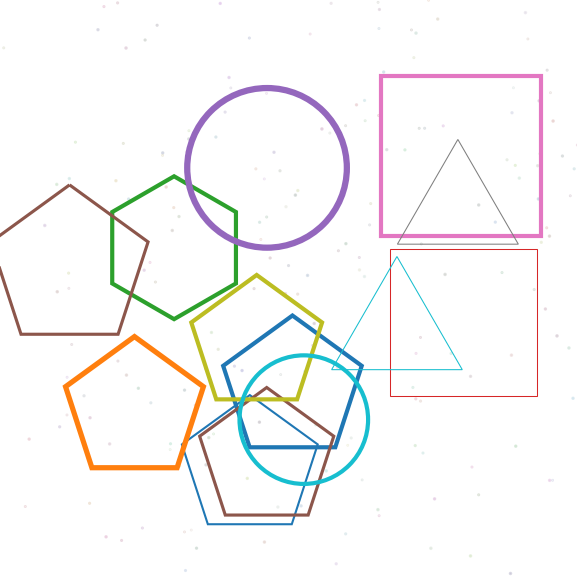[{"shape": "pentagon", "thickness": 1, "radius": 0.62, "center": [0.433, 0.191]}, {"shape": "pentagon", "thickness": 2, "radius": 0.63, "center": [0.506, 0.327]}, {"shape": "pentagon", "thickness": 2.5, "radius": 0.63, "center": [0.233, 0.291]}, {"shape": "hexagon", "thickness": 2, "radius": 0.62, "center": [0.301, 0.57]}, {"shape": "square", "thickness": 0.5, "radius": 0.64, "center": [0.802, 0.44]}, {"shape": "circle", "thickness": 3, "radius": 0.69, "center": [0.462, 0.708]}, {"shape": "pentagon", "thickness": 1.5, "radius": 0.71, "center": [0.12, 0.536]}, {"shape": "pentagon", "thickness": 1.5, "radius": 0.61, "center": [0.462, 0.206]}, {"shape": "square", "thickness": 2, "radius": 0.69, "center": [0.798, 0.729]}, {"shape": "triangle", "thickness": 0.5, "radius": 0.6, "center": [0.793, 0.637]}, {"shape": "pentagon", "thickness": 2, "radius": 0.6, "center": [0.444, 0.404]}, {"shape": "triangle", "thickness": 0.5, "radius": 0.65, "center": [0.687, 0.424]}, {"shape": "circle", "thickness": 2, "radius": 0.56, "center": [0.526, 0.273]}]